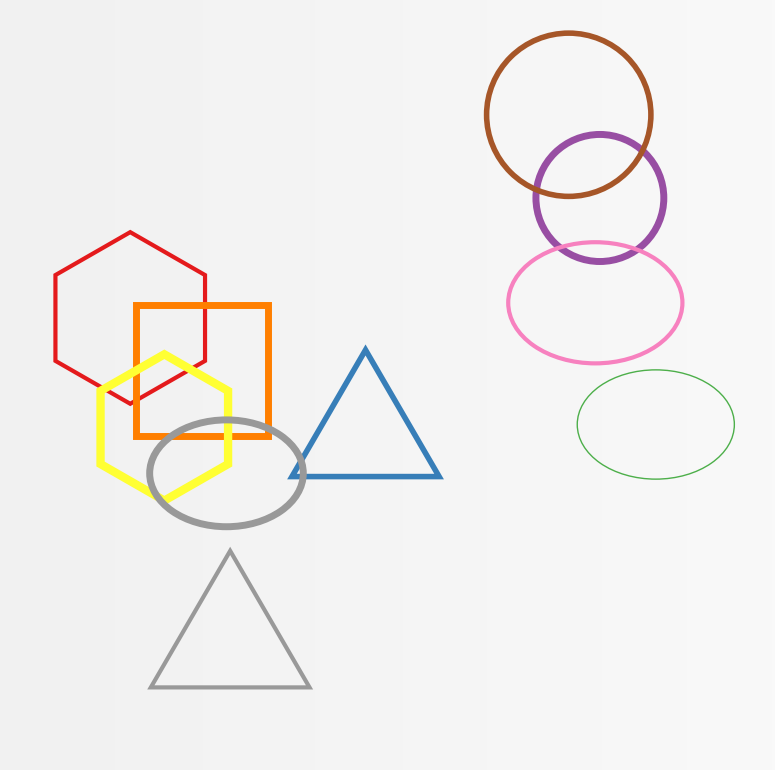[{"shape": "hexagon", "thickness": 1.5, "radius": 0.56, "center": [0.168, 0.587]}, {"shape": "triangle", "thickness": 2, "radius": 0.55, "center": [0.472, 0.436]}, {"shape": "oval", "thickness": 0.5, "radius": 0.51, "center": [0.846, 0.449]}, {"shape": "circle", "thickness": 2.5, "radius": 0.41, "center": [0.774, 0.743]}, {"shape": "square", "thickness": 2.5, "radius": 0.42, "center": [0.261, 0.518]}, {"shape": "hexagon", "thickness": 3, "radius": 0.48, "center": [0.212, 0.445]}, {"shape": "circle", "thickness": 2, "radius": 0.53, "center": [0.734, 0.851]}, {"shape": "oval", "thickness": 1.5, "radius": 0.56, "center": [0.768, 0.607]}, {"shape": "triangle", "thickness": 1.5, "radius": 0.59, "center": [0.297, 0.166]}, {"shape": "oval", "thickness": 2.5, "radius": 0.5, "center": [0.292, 0.385]}]